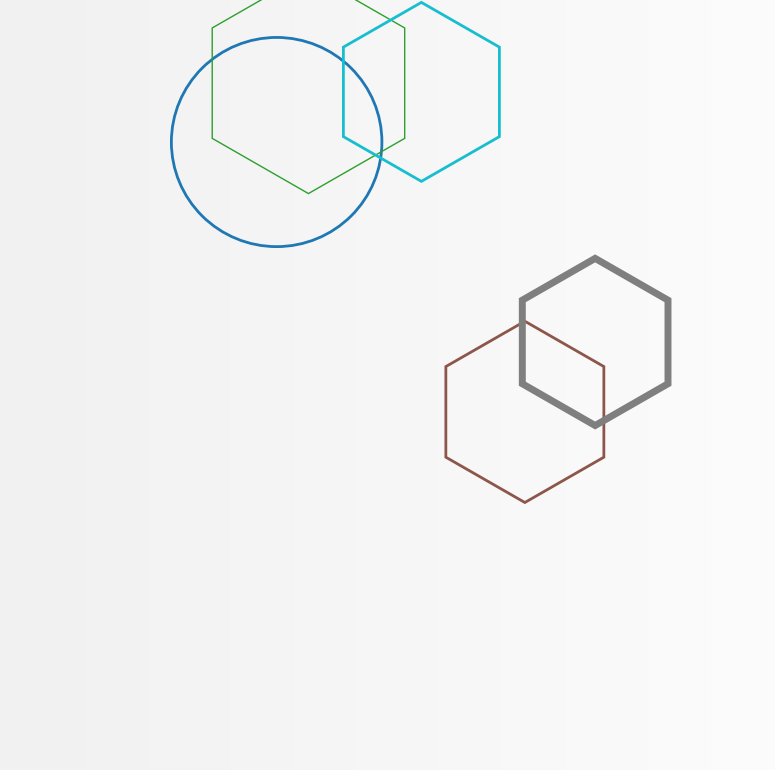[{"shape": "circle", "thickness": 1, "radius": 0.68, "center": [0.357, 0.816]}, {"shape": "hexagon", "thickness": 0.5, "radius": 0.72, "center": [0.398, 0.892]}, {"shape": "hexagon", "thickness": 1, "radius": 0.59, "center": [0.677, 0.465]}, {"shape": "hexagon", "thickness": 2.5, "radius": 0.54, "center": [0.768, 0.556]}, {"shape": "hexagon", "thickness": 1, "radius": 0.58, "center": [0.544, 0.881]}]